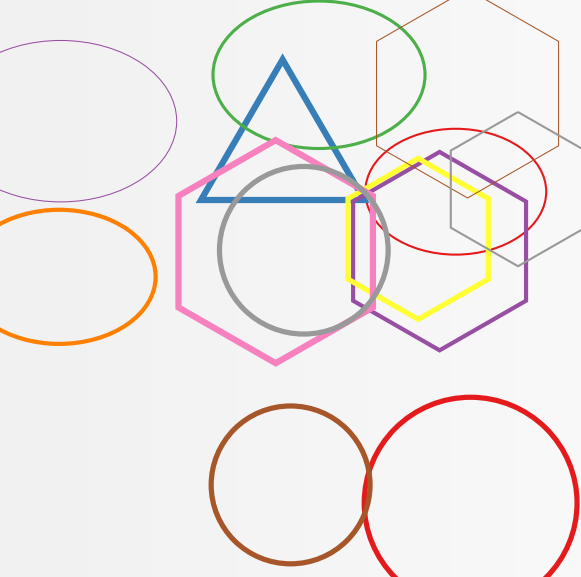[{"shape": "oval", "thickness": 1, "radius": 0.78, "center": [0.784, 0.667]}, {"shape": "circle", "thickness": 2.5, "radius": 0.92, "center": [0.81, 0.128]}, {"shape": "triangle", "thickness": 3, "radius": 0.81, "center": [0.486, 0.734]}, {"shape": "oval", "thickness": 1.5, "radius": 0.91, "center": [0.549, 0.87]}, {"shape": "oval", "thickness": 0.5, "radius": 1.0, "center": [0.104, 0.789]}, {"shape": "hexagon", "thickness": 2, "radius": 0.86, "center": [0.756, 0.564]}, {"shape": "oval", "thickness": 2, "radius": 0.83, "center": [0.102, 0.52]}, {"shape": "hexagon", "thickness": 2.5, "radius": 0.7, "center": [0.719, 0.585]}, {"shape": "circle", "thickness": 2.5, "radius": 0.68, "center": [0.5, 0.159]}, {"shape": "hexagon", "thickness": 0.5, "radius": 0.9, "center": [0.804, 0.837]}, {"shape": "hexagon", "thickness": 3, "radius": 0.97, "center": [0.474, 0.563]}, {"shape": "circle", "thickness": 2.5, "radius": 0.73, "center": [0.523, 0.566]}, {"shape": "hexagon", "thickness": 1, "radius": 0.67, "center": [0.891, 0.672]}]